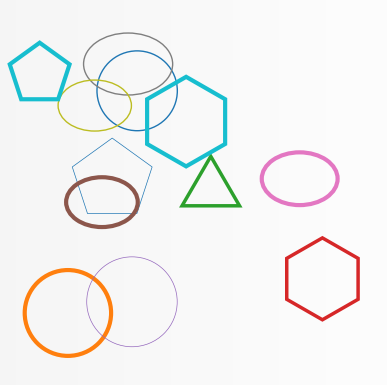[{"shape": "pentagon", "thickness": 0.5, "radius": 0.54, "center": [0.29, 0.533]}, {"shape": "circle", "thickness": 1, "radius": 0.52, "center": [0.354, 0.764]}, {"shape": "circle", "thickness": 3, "radius": 0.56, "center": [0.175, 0.187]}, {"shape": "triangle", "thickness": 2.5, "radius": 0.43, "center": [0.544, 0.508]}, {"shape": "hexagon", "thickness": 2.5, "radius": 0.53, "center": [0.832, 0.276]}, {"shape": "circle", "thickness": 0.5, "radius": 0.58, "center": [0.341, 0.216]}, {"shape": "oval", "thickness": 3, "radius": 0.46, "center": [0.263, 0.475]}, {"shape": "oval", "thickness": 3, "radius": 0.49, "center": [0.773, 0.536]}, {"shape": "oval", "thickness": 1, "radius": 0.57, "center": [0.331, 0.834]}, {"shape": "oval", "thickness": 1, "radius": 0.47, "center": [0.245, 0.726]}, {"shape": "pentagon", "thickness": 3, "radius": 0.41, "center": [0.102, 0.808]}, {"shape": "hexagon", "thickness": 3, "radius": 0.58, "center": [0.48, 0.684]}]